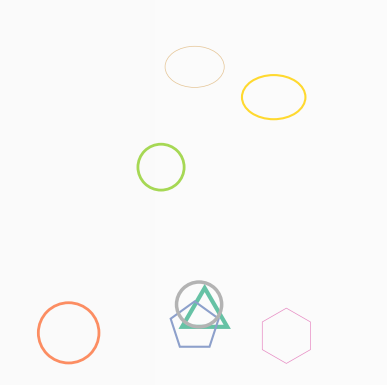[{"shape": "triangle", "thickness": 3, "radius": 0.34, "center": [0.528, 0.185]}, {"shape": "circle", "thickness": 2, "radius": 0.39, "center": [0.177, 0.135]}, {"shape": "pentagon", "thickness": 1.5, "radius": 0.33, "center": [0.502, 0.152]}, {"shape": "hexagon", "thickness": 0.5, "radius": 0.36, "center": [0.739, 0.128]}, {"shape": "circle", "thickness": 2, "radius": 0.3, "center": [0.416, 0.566]}, {"shape": "oval", "thickness": 1.5, "radius": 0.41, "center": [0.706, 0.748]}, {"shape": "oval", "thickness": 0.5, "radius": 0.38, "center": [0.502, 0.826]}, {"shape": "circle", "thickness": 2.5, "radius": 0.29, "center": [0.514, 0.209]}]